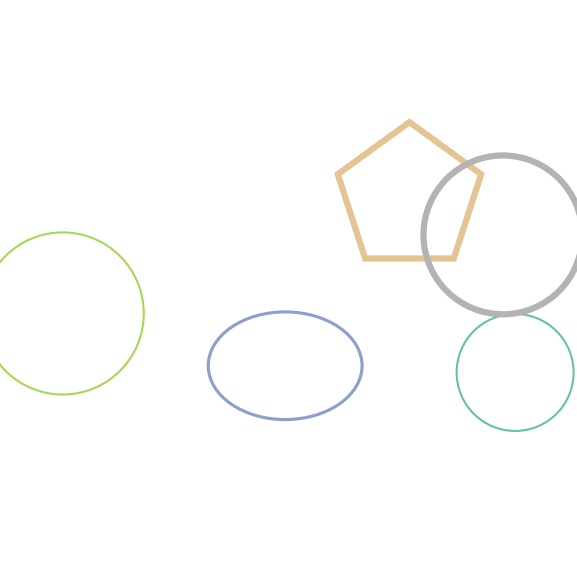[{"shape": "circle", "thickness": 1, "radius": 0.51, "center": [0.892, 0.354]}, {"shape": "oval", "thickness": 1.5, "radius": 0.67, "center": [0.494, 0.366]}, {"shape": "circle", "thickness": 1, "radius": 0.7, "center": [0.109, 0.456]}, {"shape": "pentagon", "thickness": 3, "radius": 0.65, "center": [0.709, 0.657]}, {"shape": "circle", "thickness": 3, "radius": 0.69, "center": [0.871, 0.592]}]